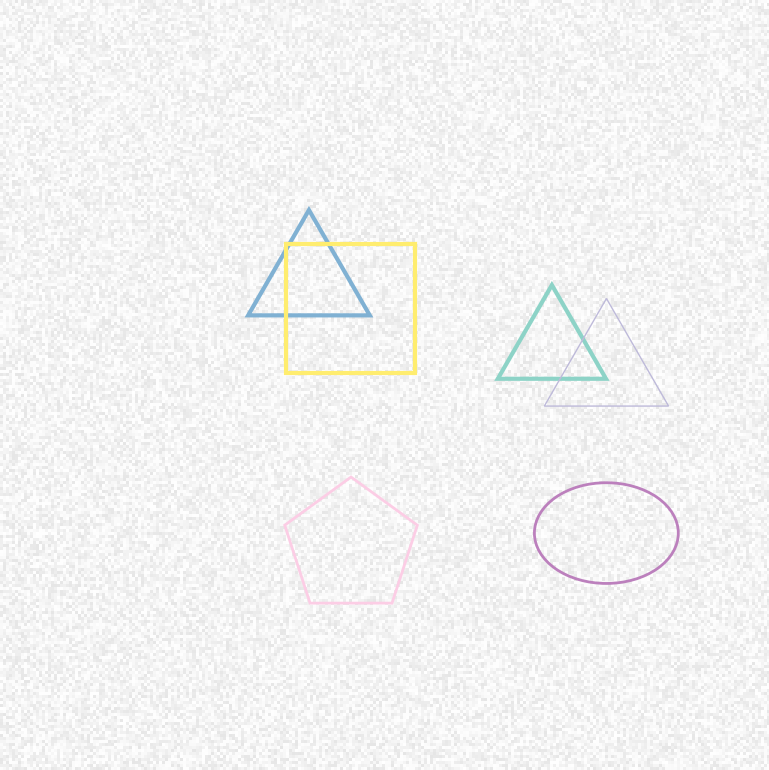[{"shape": "triangle", "thickness": 1.5, "radius": 0.41, "center": [0.717, 0.549]}, {"shape": "triangle", "thickness": 0.5, "radius": 0.47, "center": [0.788, 0.519]}, {"shape": "triangle", "thickness": 1.5, "radius": 0.46, "center": [0.401, 0.636]}, {"shape": "pentagon", "thickness": 1, "radius": 0.45, "center": [0.456, 0.29]}, {"shape": "oval", "thickness": 1, "radius": 0.47, "center": [0.787, 0.308]}, {"shape": "square", "thickness": 1.5, "radius": 0.42, "center": [0.455, 0.6]}]